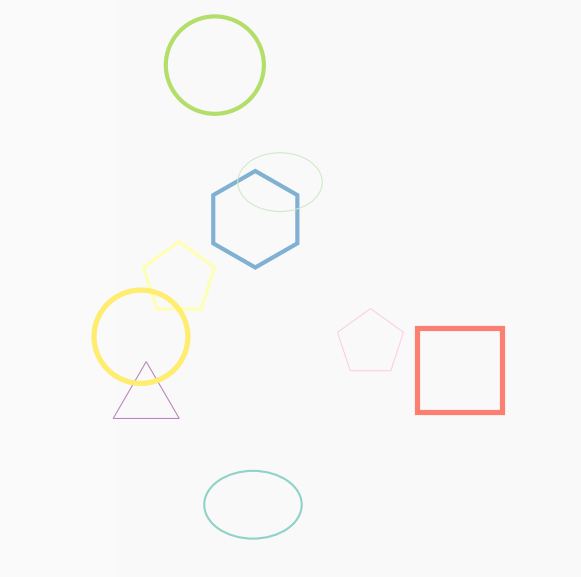[{"shape": "oval", "thickness": 1, "radius": 0.42, "center": [0.435, 0.125]}, {"shape": "pentagon", "thickness": 1.5, "radius": 0.32, "center": [0.308, 0.516]}, {"shape": "square", "thickness": 2.5, "radius": 0.36, "center": [0.79, 0.358]}, {"shape": "hexagon", "thickness": 2, "radius": 0.42, "center": [0.439, 0.619]}, {"shape": "circle", "thickness": 2, "radius": 0.42, "center": [0.37, 0.886]}, {"shape": "pentagon", "thickness": 0.5, "radius": 0.3, "center": [0.637, 0.405]}, {"shape": "triangle", "thickness": 0.5, "radius": 0.33, "center": [0.252, 0.307]}, {"shape": "oval", "thickness": 0.5, "radius": 0.36, "center": [0.482, 0.684]}, {"shape": "circle", "thickness": 2.5, "radius": 0.4, "center": [0.243, 0.416]}]